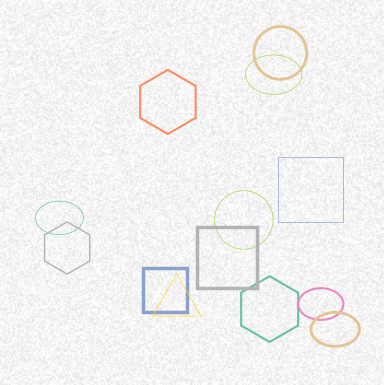[{"shape": "hexagon", "thickness": 1.5, "radius": 0.43, "center": [0.7, 0.197]}, {"shape": "oval", "thickness": 0.5, "radius": 0.31, "center": [0.154, 0.434]}, {"shape": "hexagon", "thickness": 1.5, "radius": 0.42, "center": [0.436, 0.735]}, {"shape": "square", "thickness": 0.5, "radius": 0.43, "center": [0.806, 0.508]}, {"shape": "square", "thickness": 2.5, "radius": 0.29, "center": [0.429, 0.247]}, {"shape": "oval", "thickness": 1.5, "radius": 0.29, "center": [0.833, 0.21]}, {"shape": "oval", "thickness": 0.5, "radius": 0.37, "center": [0.711, 0.806]}, {"shape": "circle", "thickness": 0.5, "radius": 0.38, "center": [0.633, 0.429]}, {"shape": "triangle", "thickness": 0.5, "radius": 0.36, "center": [0.459, 0.216]}, {"shape": "circle", "thickness": 2, "radius": 0.34, "center": [0.728, 0.862]}, {"shape": "oval", "thickness": 2, "radius": 0.31, "center": [0.871, 0.144]}, {"shape": "square", "thickness": 2.5, "radius": 0.4, "center": [0.59, 0.331]}, {"shape": "hexagon", "thickness": 1, "radius": 0.34, "center": [0.174, 0.356]}]